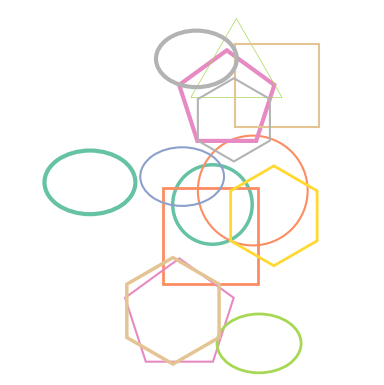[{"shape": "circle", "thickness": 2.5, "radius": 0.52, "center": [0.552, 0.469]}, {"shape": "oval", "thickness": 3, "radius": 0.59, "center": [0.234, 0.526]}, {"shape": "square", "thickness": 2, "radius": 0.62, "center": [0.547, 0.387]}, {"shape": "circle", "thickness": 1.5, "radius": 0.71, "center": [0.657, 0.505]}, {"shape": "oval", "thickness": 1.5, "radius": 0.54, "center": [0.473, 0.541]}, {"shape": "pentagon", "thickness": 1.5, "radius": 0.74, "center": [0.466, 0.181]}, {"shape": "pentagon", "thickness": 3, "radius": 0.65, "center": [0.589, 0.739]}, {"shape": "oval", "thickness": 2, "radius": 0.55, "center": [0.673, 0.108]}, {"shape": "triangle", "thickness": 0.5, "radius": 0.68, "center": [0.614, 0.815]}, {"shape": "hexagon", "thickness": 2, "radius": 0.65, "center": [0.711, 0.439]}, {"shape": "hexagon", "thickness": 2.5, "radius": 0.69, "center": [0.449, 0.193]}, {"shape": "square", "thickness": 1.5, "radius": 0.54, "center": [0.72, 0.777]}, {"shape": "oval", "thickness": 3, "radius": 0.52, "center": [0.51, 0.847]}, {"shape": "hexagon", "thickness": 1.5, "radius": 0.54, "center": [0.608, 0.689]}]